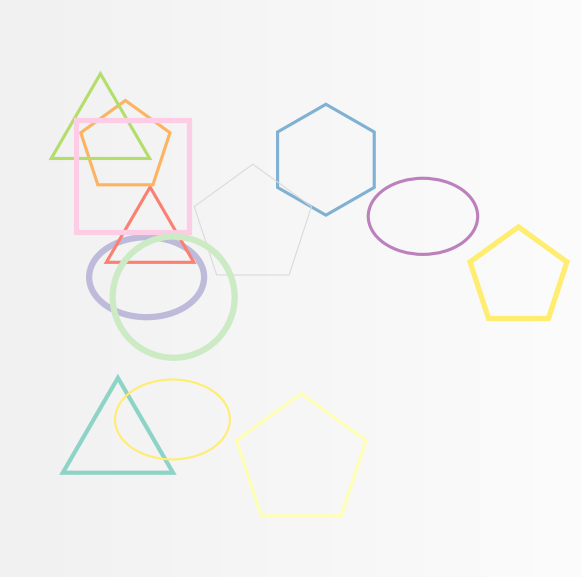[{"shape": "triangle", "thickness": 2, "radius": 0.55, "center": [0.203, 0.235]}, {"shape": "pentagon", "thickness": 1.5, "radius": 0.59, "center": [0.518, 0.2]}, {"shape": "oval", "thickness": 3, "radius": 0.49, "center": [0.252, 0.519]}, {"shape": "triangle", "thickness": 1.5, "radius": 0.43, "center": [0.258, 0.588]}, {"shape": "hexagon", "thickness": 1.5, "radius": 0.48, "center": [0.561, 0.723]}, {"shape": "pentagon", "thickness": 1.5, "radius": 0.4, "center": [0.216, 0.744]}, {"shape": "triangle", "thickness": 1.5, "radius": 0.49, "center": [0.173, 0.774]}, {"shape": "square", "thickness": 2.5, "radius": 0.49, "center": [0.229, 0.695]}, {"shape": "pentagon", "thickness": 0.5, "radius": 0.53, "center": [0.435, 0.609]}, {"shape": "oval", "thickness": 1.5, "radius": 0.47, "center": [0.728, 0.625]}, {"shape": "circle", "thickness": 3, "radius": 0.52, "center": [0.299, 0.485]}, {"shape": "pentagon", "thickness": 2.5, "radius": 0.44, "center": [0.892, 0.519]}, {"shape": "oval", "thickness": 1, "radius": 0.49, "center": [0.297, 0.273]}]